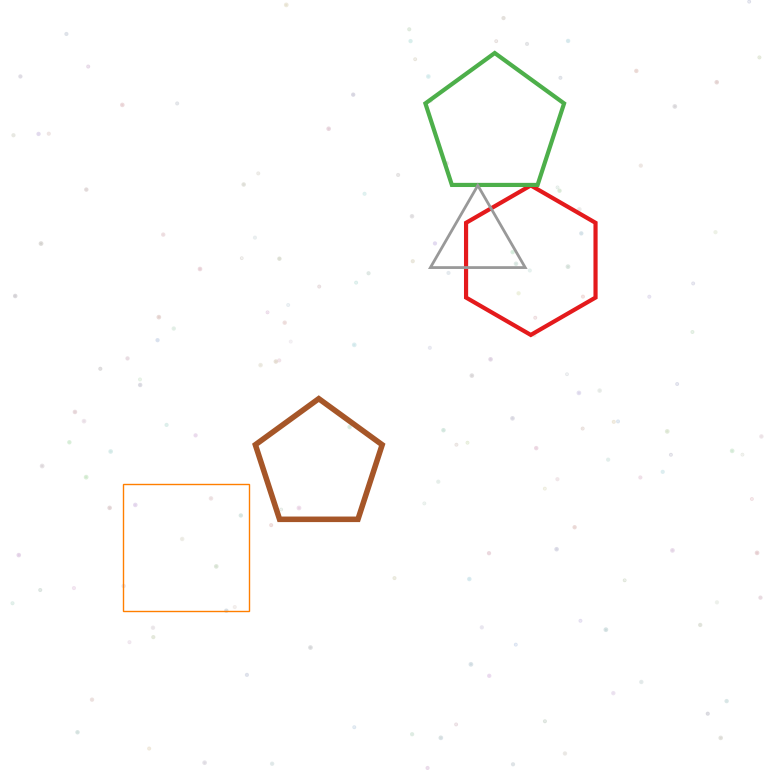[{"shape": "hexagon", "thickness": 1.5, "radius": 0.49, "center": [0.689, 0.662]}, {"shape": "pentagon", "thickness": 1.5, "radius": 0.47, "center": [0.643, 0.836]}, {"shape": "square", "thickness": 0.5, "radius": 0.41, "center": [0.241, 0.289]}, {"shape": "pentagon", "thickness": 2, "radius": 0.43, "center": [0.414, 0.396]}, {"shape": "triangle", "thickness": 1, "radius": 0.36, "center": [0.621, 0.688]}]